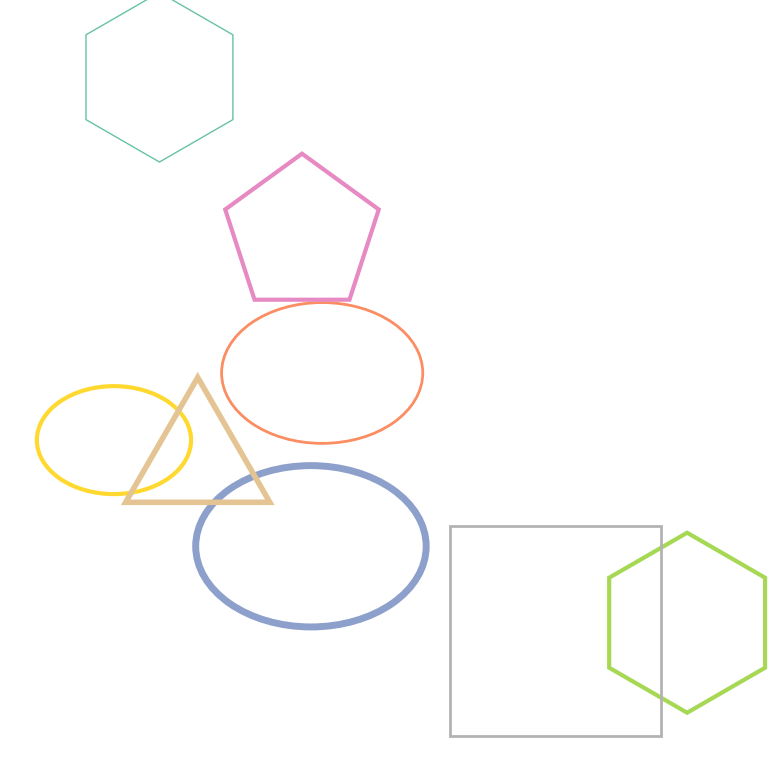[{"shape": "hexagon", "thickness": 0.5, "radius": 0.55, "center": [0.207, 0.9]}, {"shape": "oval", "thickness": 1, "radius": 0.65, "center": [0.418, 0.516]}, {"shape": "oval", "thickness": 2.5, "radius": 0.75, "center": [0.404, 0.291]}, {"shape": "pentagon", "thickness": 1.5, "radius": 0.52, "center": [0.392, 0.696]}, {"shape": "hexagon", "thickness": 1.5, "radius": 0.58, "center": [0.892, 0.191]}, {"shape": "oval", "thickness": 1.5, "radius": 0.5, "center": [0.148, 0.428]}, {"shape": "triangle", "thickness": 2, "radius": 0.54, "center": [0.257, 0.402]}, {"shape": "square", "thickness": 1, "radius": 0.68, "center": [0.721, 0.18]}]